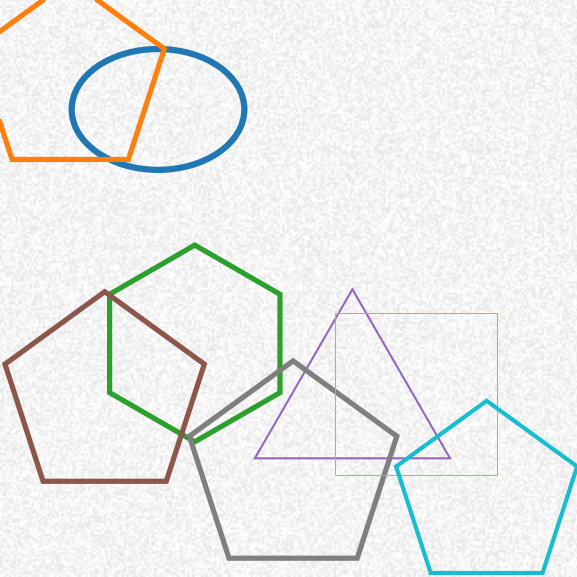[{"shape": "oval", "thickness": 3, "radius": 0.75, "center": [0.274, 0.81]}, {"shape": "pentagon", "thickness": 2.5, "radius": 0.86, "center": [0.122, 0.862]}, {"shape": "hexagon", "thickness": 2.5, "radius": 0.85, "center": [0.337, 0.404]}, {"shape": "triangle", "thickness": 1, "radius": 0.98, "center": [0.61, 0.303]}, {"shape": "pentagon", "thickness": 2.5, "radius": 0.91, "center": [0.181, 0.313]}, {"shape": "pentagon", "thickness": 2.5, "radius": 0.94, "center": [0.508, 0.185]}, {"shape": "square", "thickness": 0.5, "radius": 0.7, "center": [0.72, 0.317]}, {"shape": "pentagon", "thickness": 2, "radius": 0.82, "center": [0.843, 0.14]}]